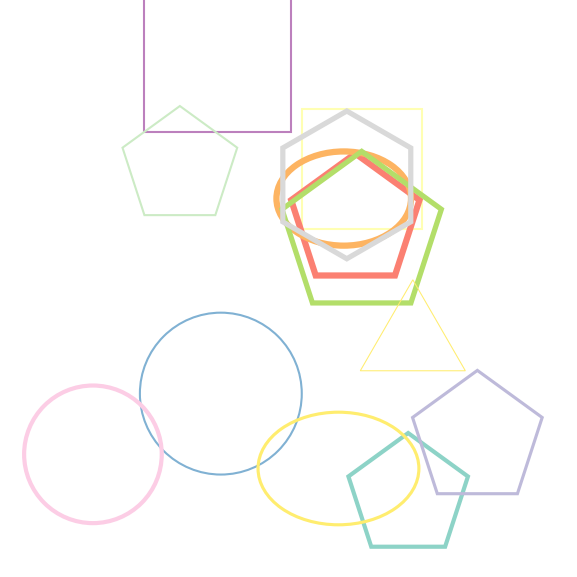[{"shape": "pentagon", "thickness": 2, "radius": 0.54, "center": [0.707, 0.14]}, {"shape": "square", "thickness": 1, "radius": 0.52, "center": [0.627, 0.706]}, {"shape": "pentagon", "thickness": 1.5, "radius": 0.59, "center": [0.827, 0.24]}, {"shape": "pentagon", "thickness": 3, "radius": 0.58, "center": [0.615, 0.617]}, {"shape": "circle", "thickness": 1, "radius": 0.7, "center": [0.382, 0.318]}, {"shape": "oval", "thickness": 3, "radius": 0.58, "center": [0.595, 0.655]}, {"shape": "pentagon", "thickness": 2.5, "radius": 0.73, "center": [0.626, 0.592]}, {"shape": "circle", "thickness": 2, "radius": 0.6, "center": [0.161, 0.212]}, {"shape": "hexagon", "thickness": 2.5, "radius": 0.64, "center": [0.601, 0.679]}, {"shape": "square", "thickness": 1, "radius": 0.64, "center": [0.376, 0.898]}, {"shape": "pentagon", "thickness": 1, "radius": 0.52, "center": [0.311, 0.711]}, {"shape": "triangle", "thickness": 0.5, "radius": 0.53, "center": [0.715, 0.41]}, {"shape": "oval", "thickness": 1.5, "radius": 0.7, "center": [0.586, 0.188]}]